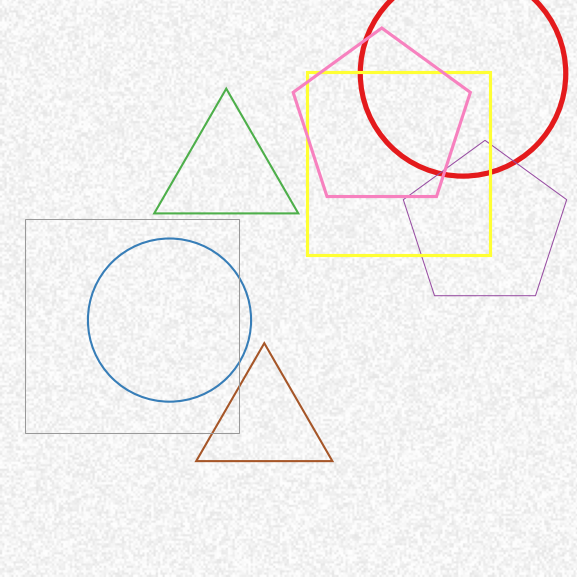[{"shape": "circle", "thickness": 2.5, "radius": 0.89, "center": [0.802, 0.872]}, {"shape": "circle", "thickness": 1, "radius": 0.71, "center": [0.294, 0.445]}, {"shape": "triangle", "thickness": 1, "radius": 0.72, "center": [0.392, 0.702]}, {"shape": "pentagon", "thickness": 0.5, "radius": 0.74, "center": [0.84, 0.607]}, {"shape": "square", "thickness": 1.5, "radius": 0.79, "center": [0.69, 0.717]}, {"shape": "triangle", "thickness": 1, "radius": 0.68, "center": [0.458, 0.269]}, {"shape": "pentagon", "thickness": 1.5, "radius": 0.81, "center": [0.661, 0.789]}, {"shape": "square", "thickness": 0.5, "radius": 0.93, "center": [0.229, 0.435]}]